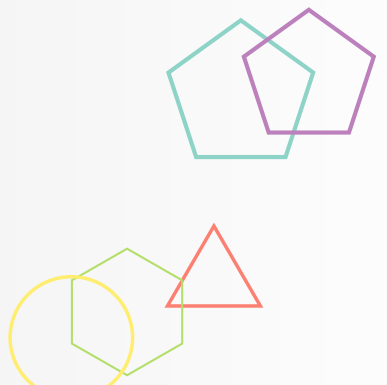[{"shape": "pentagon", "thickness": 3, "radius": 0.98, "center": [0.622, 0.751]}, {"shape": "triangle", "thickness": 2.5, "radius": 0.69, "center": [0.552, 0.274]}, {"shape": "hexagon", "thickness": 1.5, "radius": 0.82, "center": [0.328, 0.19]}, {"shape": "pentagon", "thickness": 3, "radius": 0.88, "center": [0.797, 0.798]}, {"shape": "circle", "thickness": 2.5, "radius": 0.79, "center": [0.184, 0.123]}]